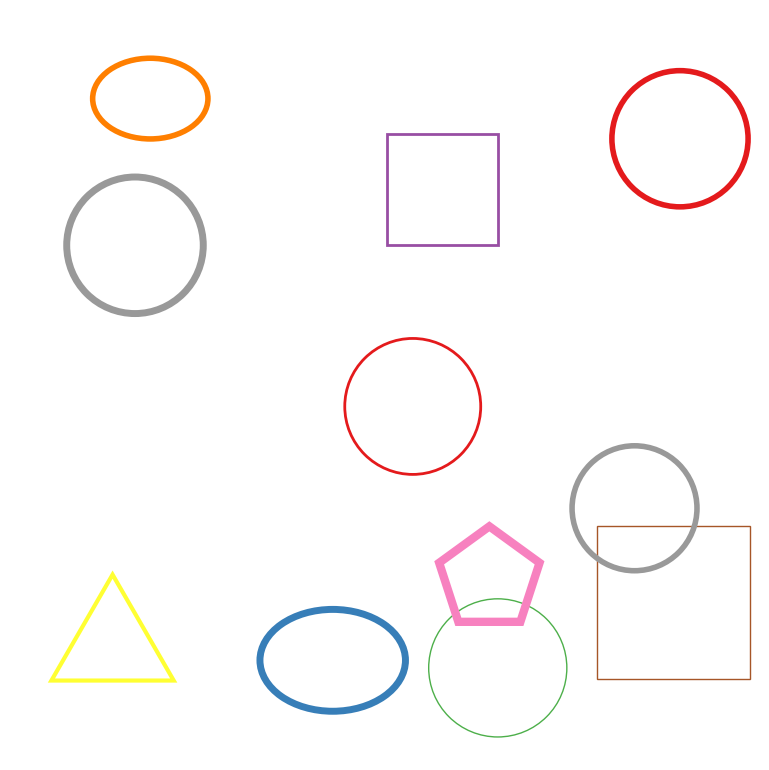[{"shape": "circle", "thickness": 1, "radius": 0.44, "center": [0.536, 0.472]}, {"shape": "circle", "thickness": 2, "radius": 0.44, "center": [0.883, 0.82]}, {"shape": "oval", "thickness": 2.5, "radius": 0.47, "center": [0.432, 0.142]}, {"shape": "circle", "thickness": 0.5, "radius": 0.45, "center": [0.646, 0.133]}, {"shape": "square", "thickness": 1, "radius": 0.36, "center": [0.575, 0.754]}, {"shape": "oval", "thickness": 2, "radius": 0.37, "center": [0.195, 0.872]}, {"shape": "triangle", "thickness": 1.5, "radius": 0.46, "center": [0.146, 0.162]}, {"shape": "square", "thickness": 0.5, "radius": 0.5, "center": [0.875, 0.218]}, {"shape": "pentagon", "thickness": 3, "radius": 0.34, "center": [0.636, 0.248]}, {"shape": "circle", "thickness": 2, "radius": 0.41, "center": [0.824, 0.34]}, {"shape": "circle", "thickness": 2.5, "radius": 0.44, "center": [0.175, 0.681]}]